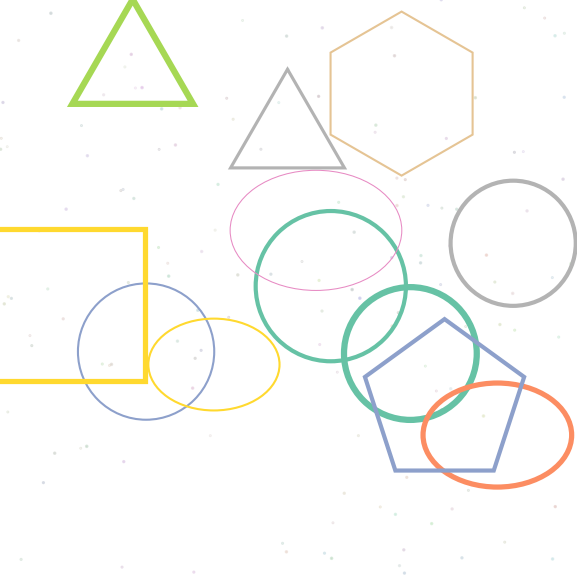[{"shape": "circle", "thickness": 3, "radius": 0.57, "center": [0.711, 0.387]}, {"shape": "circle", "thickness": 2, "radius": 0.65, "center": [0.573, 0.504]}, {"shape": "oval", "thickness": 2.5, "radius": 0.64, "center": [0.861, 0.246]}, {"shape": "pentagon", "thickness": 2, "radius": 0.72, "center": [0.77, 0.302]}, {"shape": "circle", "thickness": 1, "radius": 0.59, "center": [0.253, 0.39]}, {"shape": "oval", "thickness": 0.5, "radius": 0.74, "center": [0.547, 0.6]}, {"shape": "triangle", "thickness": 3, "radius": 0.6, "center": [0.23, 0.88]}, {"shape": "square", "thickness": 2.5, "radius": 0.66, "center": [0.12, 0.471]}, {"shape": "oval", "thickness": 1, "radius": 0.57, "center": [0.37, 0.368]}, {"shape": "hexagon", "thickness": 1, "radius": 0.71, "center": [0.695, 0.837]}, {"shape": "triangle", "thickness": 1.5, "radius": 0.57, "center": [0.498, 0.765]}, {"shape": "circle", "thickness": 2, "radius": 0.54, "center": [0.889, 0.578]}]